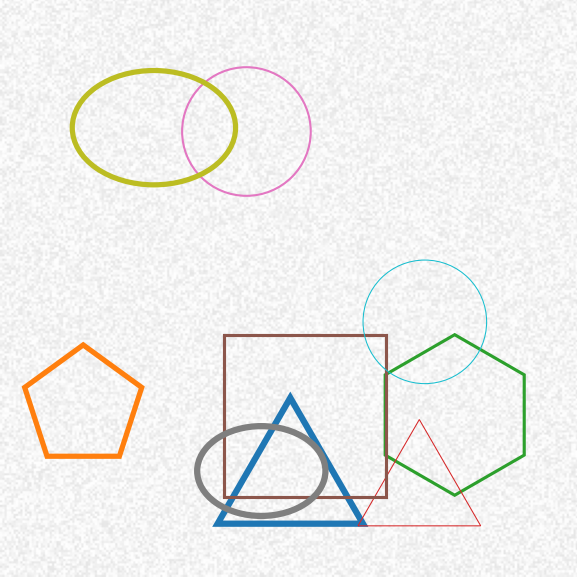[{"shape": "triangle", "thickness": 3, "radius": 0.73, "center": [0.503, 0.165]}, {"shape": "pentagon", "thickness": 2.5, "radius": 0.53, "center": [0.144, 0.295]}, {"shape": "hexagon", "thickness": 1.5, "radius": 0.7, "center": [0.787, 0.281]}, {"shape": "triangle", "thickness": 0.5, "radius": 0.61, "center": [0.726, 0.15]}, {"shape": "square", "thickness": 1.5, "radius": 0.7, "center": [0.528, 0.278]}, {"shape": "circle", "thickness": 1, "radius": 0.56, "center": [0.427, 0.771]}, {"shape": "oval", "thickness": 3, "radius": 0.56, "center": [0.452, 0.183]}, {"shape": "oval", "thickness": 2.5, "radius": 0.71, "center": [0.267, 0.778]}, {"shape": "circle", "thickness": 0.5, "radius": 0.53, "center": [0.736, 0.442]}]